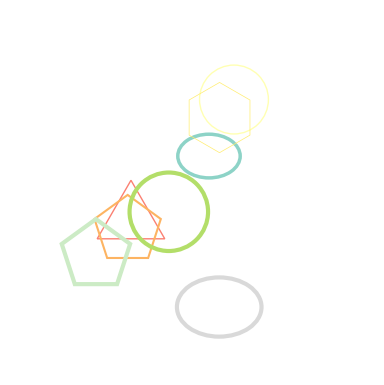[{"shape": "oval", "thickness": 2.5, "radius": 0.41, "center": [0.543, 0.595]}, {"shape": "circle", "thickness": 1, "radius": 0.45, "center": [0.608, 0.742]}, {"shape": "triangle", "thickness": 1, "radius": 0.51, "center": [0.34, 0.43]}, {"shape": "pentagon", "thickness": 1.5, "radius": 0.45, "center": [0.332, 0.403]}, {"shape": "circle", "thickness": 3, "radius": 0.51, "center": [0.438, 0.45]}, {"shape": "oval", "thickness": 3, "radius": 0.55, "center": [0.569, 0.203]}, {"shape": "pentagon", "thickness": 3, "radius": 0.47, "center": [0.249, 0.338]}, {"shape": "hexagon", "thickness": 0.5, "radius": 0.46, "center": [0.57, 0.695]}]